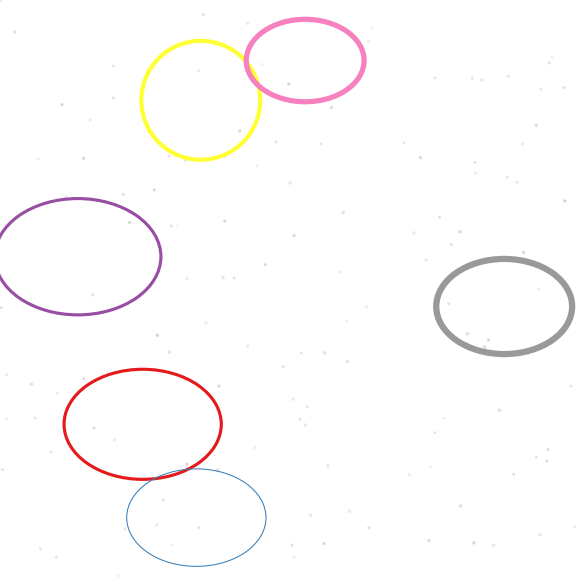[{"shape": "oval", "thickness": 1.5, "radius": 0.68, "center": [0.247, 0.264]}, {"shape": "oval", "thickness": 0.5, "radius": 0.6, "center": [0.34, 0.103]}, {"shape": "oval", "thickness": 1.5, "radius": 0.72, "center": [0.135, 0.555]}, {"shape": "circle", "thickness": 2, "radius": 0.51, "center": [0.348, 0.825]}, {"shape": "oval", "thickness": 2.5, "radius": 0.51, "center": [0.528, 0.894]}, {"shape": "oval", "thickness": 3, "radius": 0.59, "center": [0.873, 0.468]}]